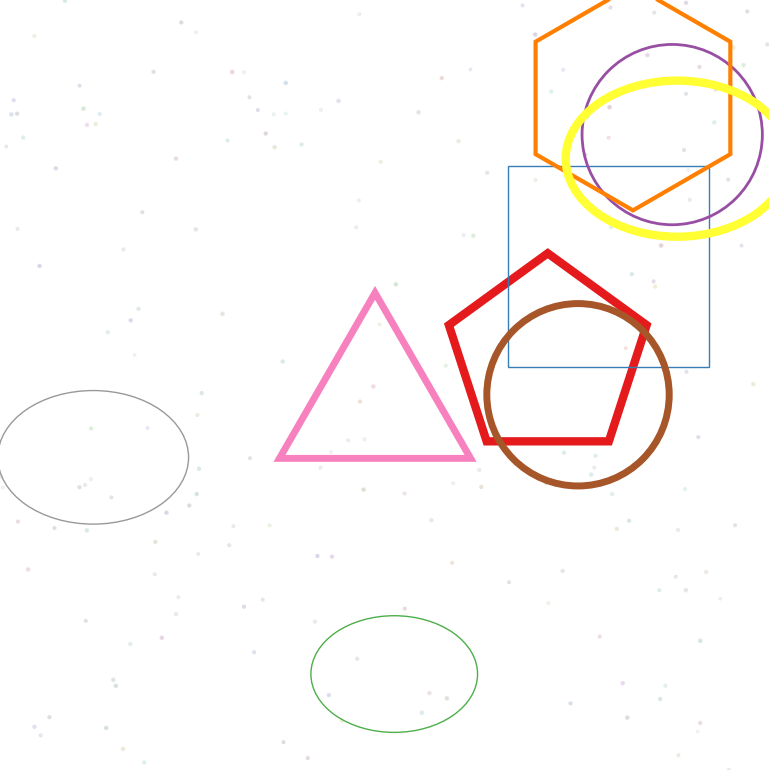[{"shape": "pentagon", "thickness": 3, "radius": 0.68, "center": [0.711, 0.536]}, {"shape": "square", "thickness": 0.5, "radius": 0.65, "center": [0.79, 0.654]}, {"shape": "oval", "thickness": 0.5, "radius": 0.54, "center": [0.512, 0.125]}, {"shape": "circle", "thickness": 1, "radius": 0.59, "center": [0.873, 0.825]}, {"shape": "hexagon", "thickness": 1.5, "radius": 0.73, "center": [0.822, 0.873]}, {"shape": "oval", "thickness": 3, "radius": 0.72, "center": [0.879, 0.794]}, {"shape": "circle", "thickness": 2.5, "radius": 0.59, "center": [0.751, 0.487]}, {"shape": "triangle", "thickness": 2.5, "radius": 0.72, "center": [0.487, 0.476]}, {"shape": "oval", "thickness": 0.5, "radius": 0.62, "center": [0.121, 0.406]}]